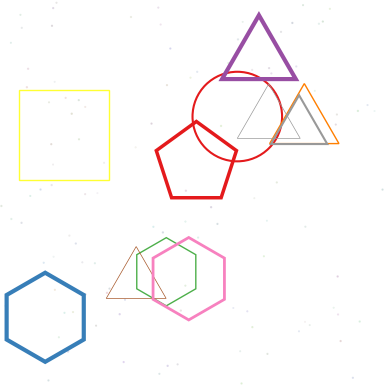[{"shape": "circle", "thickness": 1.5, "radius": 0.58, "center": [0.616, 0.697]}, {"shape": "pentagon", "thickness": 2.5, "radius": 0.55, "center": [0.51, 0.575]}, {"shape": "hexagon", "thickness": 3, "radius": 0.58, "center": [0.117, 0.176]}, {"shape": "hexagon", "thickness": 1, "radius": 0.44, "center": [0.432, 0.294]}, {"shape": "triangle", "thickness": 3, "radius": 0.55, "center": [0.673, 0.85]}, {"shape": "triangle", "thickness": 1, "radius": 0.52, "center": [0.79, 0.679]}, {"shape": "square", "thickness": 1, "radius": 0.59, "center": [0.166, 0.649]}, {"shape": "triangle", "thickness": 0.5, "radius": 0.45, "center": [0.354, 0.27]}, {"shape": "hexagon", "thickness": 2, "radius": 0.54, "center": [0.49, 0.276]}, {"shape": "triangle", "thickness": 0.5, "radius": 0.47, "center": [0.698, 0.688]}, {"shape": "triangle", "thickness": 1.5, "radius": 0.42, "center": [0.777, 0.668]}]